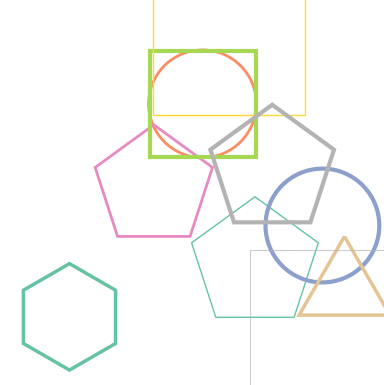[{"shape": "hexagon", "thickness": 2.5, "radius": 0.69, "center": [0.18, 0.177]}, {"shape": "pentagon", "thickness": 1, "radius": 0.87, "center": [0.662, 0.316]}, {"shape": "circle", "thickness": 2, "radius": 0.7, "center": [0.526, 0.73]}, {"shape": "circle", "thickness": 3, "radius": 0.74, "center": [0.837, 0.414]}, {"shape": "pentagon", "thickness": 2, "radius": 0.8, "center": [0.4, 0.516]}, {"shape": "square", "thickness": 3, "radius": 0.69, "center": [0.527, 0.73]}, {"shape": "square", "thickness": 1, "radius": 0.99, "center": [0.594, 0.9]}, {"shape": "triangle", "thickness": 2.5, "radius": 0.68, "center": [0.895, 0.25]}, {"shape": "square", "thickness": 0.5, "radius": 0.91, "center": [0.831, 0.169]}, {"shape": "pentagon", "thickness": 3, "radius": 0.84, "center": [0.707, 0.559]}]